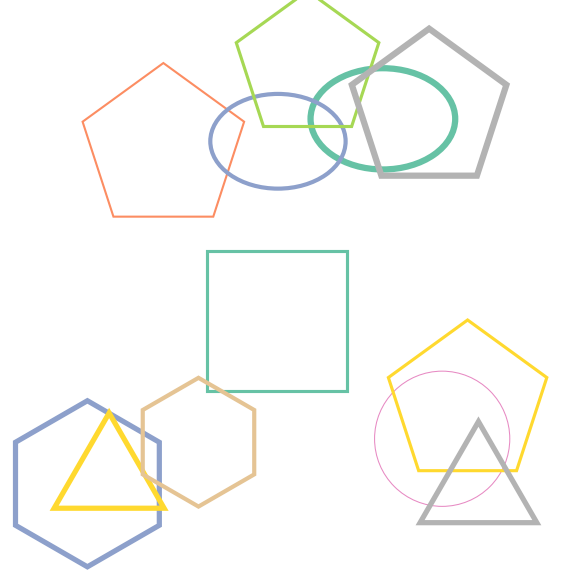[{"shape": "square", "thickness": 1.5, "radius": 0.6, "center": [0.48, 0.444]}, {"shape": "oval", "thickness": 3, "radius": 0.63, "center": [0.663, 0.793]}, {"shape": "pentagon", "thickness": 1, "radius": 0.74, "center": [0.283, 0.743]}, {"shape": "hexagon", "thickness": 2.5, "radius": 0.72, "center": [0.151, 0.161]}, {"shape": "oval", "thickness": 2, "radius": 0.59, "center": [0.481, 0.754]}, {"shape": "circle", "thickness": 0.5, "radius": 0.59, "center": [0.766, 0.239]}, {"shape": "pentagon", "thickness": 1.5, "radius": 0.65, "center": [0.533, 0.885]}, {"shape": "triangle", "thickness": 2.5, "radius": 0.55, "center": [0.189, 0.174]}, {"shape": "pentagon", "thickness": 1.5, "radius": 0.72, "center": [0.81, 0.301]}, {"shape": "hexagon", "thickness": 2, "radius": 0.56, "center": [0.344, 0.233]}, {"shape": "triangle", "thickness": 2.5, "radius": 0.58, "center": [0.828, 0.152]}, {"shape": "pentagon", "thickness": 3, "radius": 0.7, "center": [0.743, 0.809]}]